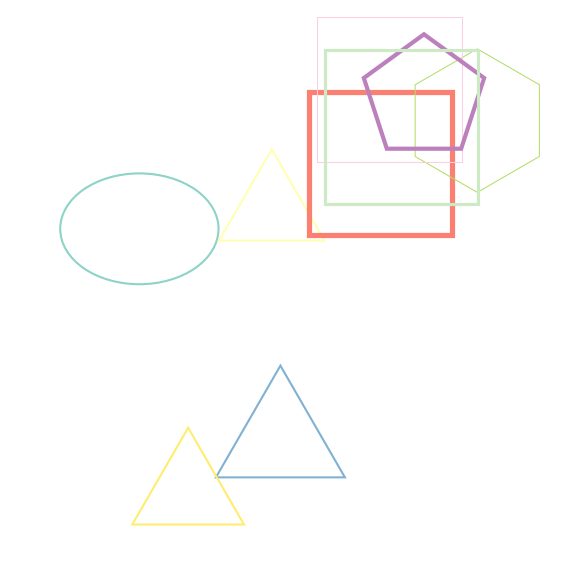[{"shape": "oval", "thickness": 1, "radius": 0.69, "center": [0.241, 0.603]}, {"shape": "triangle", "thickness": 1, "radius": 0.53, "center": [0.471, 0.635]}, {"shape": "square", "thickness": 2.5, "radius": 0.62, "center": [0.659, 0.716]}, {"shape": "triangle", "thickness": 1, "radius": 0.64, "center": [0.486, 0.237]}, {"shape": "hexagon", "thickness": 0.5, "radius": 0.62, "center": [0.826, 0.79]}, {"shape": "square", "thickness": 0.5, "radius": 0.63, "center": [0.675, 0.844]}, {"shape": "pentagon", "thickness": 2, "radius": 0.55, "center": [0.734, 0.83]}, {"shape": "square", "thickness": 1.5, "radius": 0.67, "center": [0.695, 0.78]}, {"shape": "triangle", "thickness": 1, "radius": 0.56, "center": [0.326, 0.147]}]